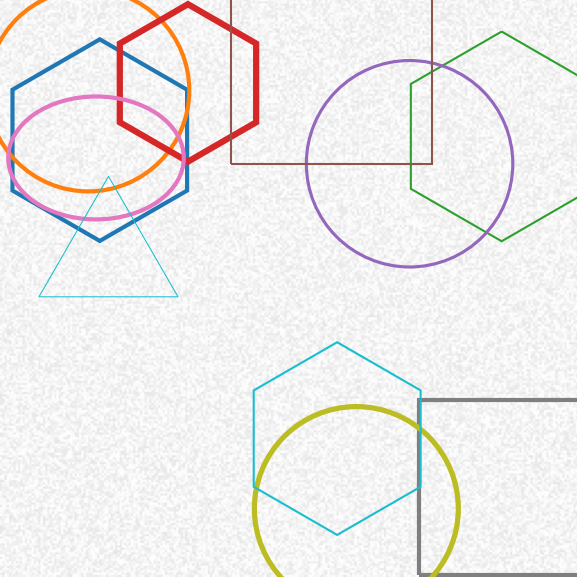[{"shape": "hexagon", "thickness": 2, "radius": 0.87, "center": [0.173, 0.756]}, {"shape": "circle", "thickness": 2, "radius": 0.87, "center": [0.153, 0.843]}, {"shape": "hexagon", "thickness": 1, "radius": 0.91, "center": [0.869, 0.763]}, {"shape": "hexagon", "thickness": 3, "radius": 0.68, "center": [0.326, 0.856]}, {"shape": "circle", "thickness": 1.5, "radius": 0.89, "center": [0.709, 0.716]}, {"shape": "square", "thickness": 1, "radius": 0.87, "center": [0.574, 0.889]}, {"shape": "oval", "thickness": 2, "radius": 0.76, "center": [0.166, 0.726]}, {"shape": "square", "thickness": 2, "radius": 0.76, "center": [0.877, 0.155]}, {"shape": "circle", "thickness": 2.5, "radius": 0.88, "center": [0.617, 0.118]}, {"shape": "triangle", "thickness": 0.5, "radius": 0.7, "center": [0.188, 0.555]}, {"shape": "hexagon", "thickness": 1, "radius": 0.83, "center": [0.584, 0.24]}]